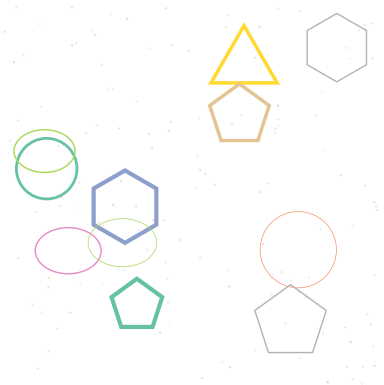[{"shape": "circle", "thickness": 2, "radius": 0.39, "center": [0.121, 0.562]}, {"shape": "pentagon", "thickness": 3, "radius": 0.35, "center": [0.356, 0.207]}, {"shape": "circle", "thickness": 0.5, "radius": 0.5, "center": [0.775, 0.351]}, {"shape": "hexagon", "thickness": 3, "radius": 0.47, "center": [0.325, 0.463]}, {"shape": "oval", "thickness": 1, "radius": 0.43, "center": [0.177, 0.349]}, {"shape": "oval", "thickness": 0.5, "radius": 0.45, "center": [0.318, 0.37]}, {"shape": "oval", "thickness": 1, "radius": 0.4, "center": [0.116, 0.608]}, {"shape": "triangle", "thickness": 2.5, "radius": 0.5, "center": [0.634, 0.834]}, {"shape": "pentagon", "thickness": 2.5, "radius": 0.41, "center": [0.622, 0.701]}, {"shape": "hexagon", "thickness": 1, "radius": 0.44, "center": [0.875, 0.876]}, {"shape": "pentagon", "thickness": 1, "radius": 0.49, "center": [0.755, 0.163]}]